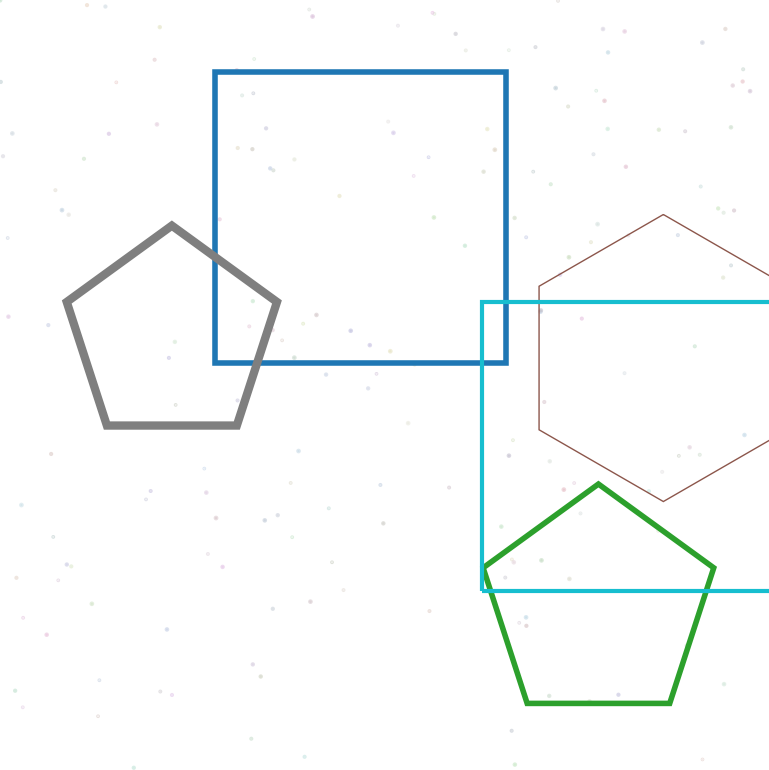[{"shape": "square", "thickness": 2, "radius": 0.95, "center": [0.468, 0.718]}, {"shape": "pentagon", "thickness": 2, "radius": 0.79, "center": [0.777, 0.214]}, {"shape": "hexagon", "thickness": 0.5, "radius": 0.93, "center": [0.861, 0.535]}, {"shape": "pentagon", "thickness": 3, "radius": 0.72, "center": [0.223, 0.563]}, {"shape": "square", "thickness": 1.5, "radius": 0.94, "center": [0.814, 0.42]}]